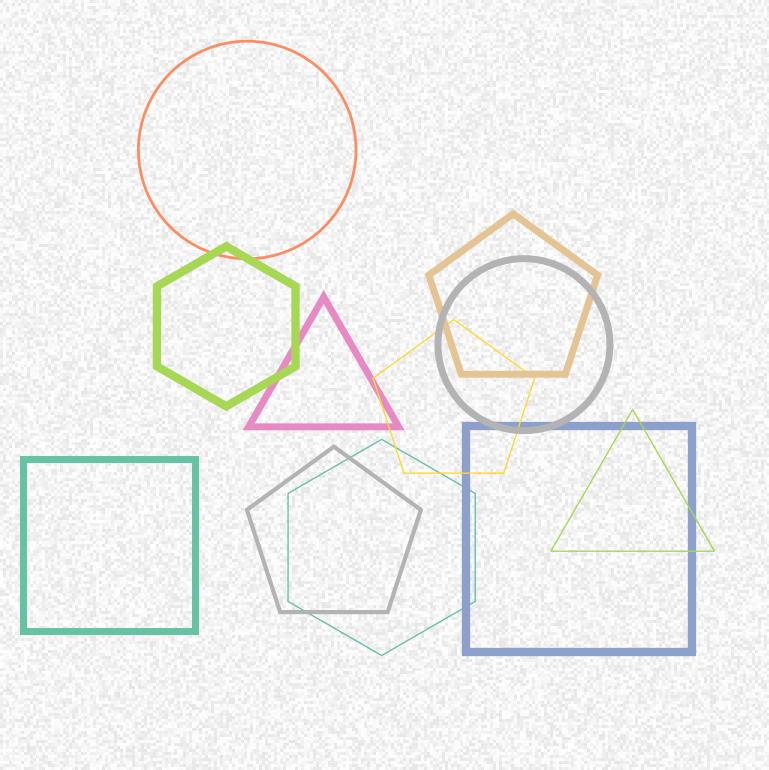[{"shape": "square", "thickness": 2.5, "radius": 0.56, "center": [0.141, 0.292]}, {"shape": "hexagon", "thickness": 0.5, "radius": 0.7, "center": [0.496, 0.289]}, {"shape": "circle", "thickness": 1, "radius": 0.71, "center": [0.321, 0.805]}, {"shape": "square", "thickness": 3, "radius": 0.73, "center": [0.752, 0.3]}, {"shape": "triangle", "thickness": 2.5, "radius": 0.56, "center": [0.42, 0.502]}, {"shape": "hexagon", "thickness": 3, "radius": 0.52, "center": [0.294, 0.576]}, {"shape": "triangle", "thickness": 0.5, "radius": 0.61, "center": [0.822, 0.345]}, {"shape": "pentagon", "thickness": 0.5, "radius": 0.55, "center": [0.589, 0.475]}, {"shape": "pentagon", "thickness": 2.5, "radius": 0.58, "center": [0.667, 0.607]}, {"shape": "pentagon", "thickness": 1.5, "radius": 0.59, "center": [0.434, 0.301]}, {"shape": "circle", "thickness": 2.5, "radius": 0.56, "center": [0.68, 0.552]}]